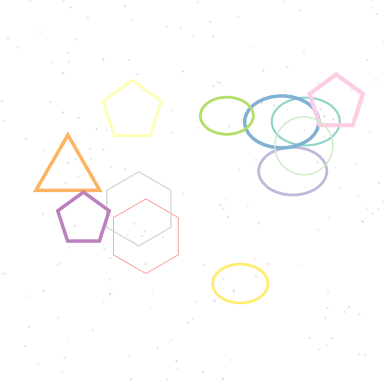[{"shape": "oval", "thickness": 1.5, "radius": 0.44, "center": [0.794, 0.684]}, {"shape": "pentagon", "thickness": 2, "radius": 0.4, "center": [0.343, 0.712]}, {"shape": "oval", "thickness": 2, "radius": 0.44, "center": [0.76, 0.556]}, {"shape": "hexagon", "thickness": 0.5, "radius": 0.48, "center": [0.379, 0.386]}, {"shape": "oval", "thickness": 2.5, "radius": 0.48, "center": [0.732, 0.683]}, {"shape": "triangle", "thickness": 2.5, "radius": 0.48, "center": [0.176, 0.553]}, {"shape": "oval", "thickness": 2, "radius": 0.34, "center": [0.589, 0.699]}, {"shape": "pentagon", "thickness": 3, "radius": 0.36, "center": [0.873, 0.734]}, {"shape": "hexagon", "thickness": 1, "radius": 0.48, "center": [0.361, 0.457]}, {"shape": "pentagon", "thickness": 2.5, "radius": 0.35, "center": [0.217, 0.431]}, {"shape": "circle", "thickness": 1, "radius": 0.38, "center": [0.789, 0.621]}, {"shape": "oval", "thickness": 2, "radius": 0.36, "center": [0.624, 0.263]}]